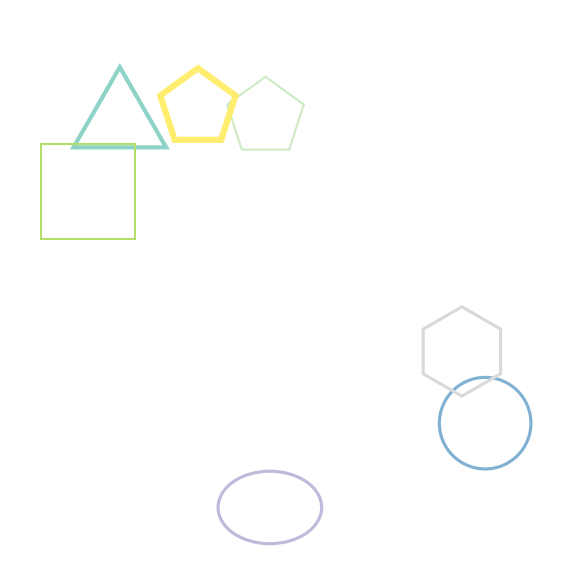[{"shape": "triangle", "thickness": 2, "radius": 0.46, "center": [0.207, 0.79]}, {"shape": "oval", "thickness": 1.5, "radius": 0.45, "center": [0.467, 0.12]}, {"shape": "circle", "thickness": 1.5, "radius": 0.4, "center": [0.84, 0.266]}, {"shape": "square", "thickness": 1, "radius": 0.41, "center": [0.152, 0.667]}, {"shape": "hexagon", "thickness": 1.5, "radius": 0.39, "center": [0.8, 0.391]}, {"shape": "pentagon", "thickness": 1, "radius": 0.35, "center": [0.46, 0.796]}, {"shape": "pentagon", "thickness": 3, "radius": 0.34, "center": [0.343, 0.812]}]